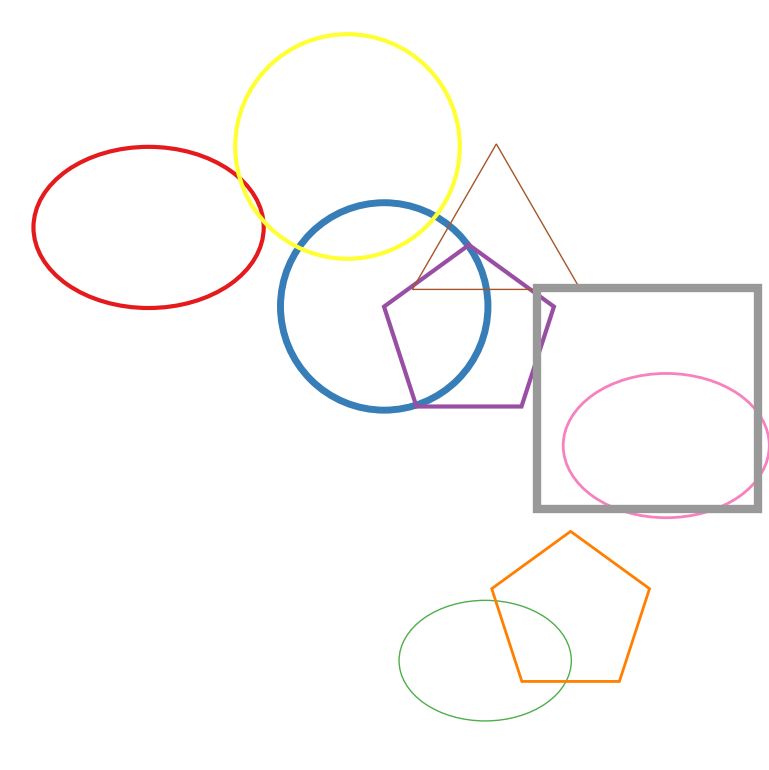[{"shape": "oval", "thickness": 1.5, "radius": 0.75, "center": [0.193, 0.705]}, {"shape": "circle", "thickness": 2.5, "radius": 0.67, "center": [0.499, 0.602]}, {"shape": "oval", "thickness": 0.5, "radius": 0.56, "center": [0.63, 0.142]}, {"shape": "pentagon", "thickness": 1.5, "radius": 0.58, "center": [0.609, 0.566]}, {"shape": "pentagon", "thickness": 1, "radius": 0.54, "center": [0.741, 0.202]}, {"shape": "circle", "thickness": 1.5, "radius": 0.73, "center": [0.451, 0.81]}, {"shape": "triangle", "thickness": 0.5, "radius": 0.63, "center": [0.645, 0.687]}, {"shape": "oval", "thickness": 1, "radius": 0.67, "center": [0.865, 0.421]}, {"shape": "square", "thickness": 3, "radius": 0.72, "center": [0.841, 0.482]}]